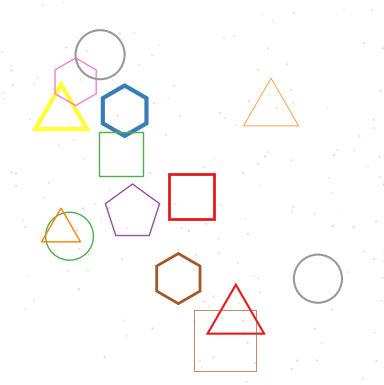[{"shape": "triangle", "thickness": 1.5, "radius": 0.42, "center": [0.613, 0.176]}, {"shape": "square", "thickness": 2, "radius": 0.29, "center": [0.497, 0.489]}, {"shape": "hexagon", "thickness": 3, "radius": 0.33, "center": [0.324, 0.712]}, {"shape": "circle", "thickness": 1, "radius": 0.31, "center": [0.181, 0.386]}, {"shape": "square", "thickness": 1, "radius": 0.29, "center": [0.315, 0.599]}, {"shape": "pentagon", "thickness": 1, "radius": 0.37, "center": [0.344, 0.448]}, {"shape": "triangle", "thickness": 1, "radius": 0.29, "center": [0.159, 0.401]}, {"shape": "triangle", "thickness": 0.5, "radius": 0.41, "center": [0.704, 0.714]}, {"shape": "triangle", "thickness": 3, "radius": 0.39, "center": [0.159, 0.704]}, {"shape": "square", "thickness": 0.5, "radius": 0.4, "center": [0.585, 0.116]}, {"shape": "hexagon", "thickness": 2, "radius": 0.33, "center": [0.463, 0.276]}, {"shape": "hexagon", "thickness": 1, "radius": 0.31, "center": [0.196, 0.788]}, {"shape": "circle", "thickness": 1.5, "radius": 0.32, "center": [0.26, 0.858]}, {"shape": "circle", "thickness": 1.5, "radius": 0.31, "center": [0.826, 0.276]}]